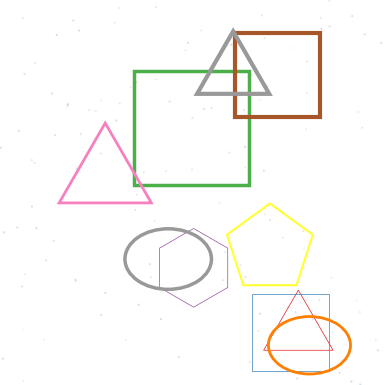[{"shape": "triangle", "thickness": 0.5, "radius": 0.52, "center": [0.775, 0.142]}, {"shape": "square", "thickness": 0.5, "radius": 0.5, "center": [0.754, 0.136]}, {"shape": "square", "thickness": 2.5, "radius": 0.75, "center": [0.497, 0.667]}, {"shape": "hexagon", "thickness": 0.5, "radius": 0.51, "center": [0.503, 0.304]}, {"shape": "oval", "thickness": 2, "radius": 0.53, "center": [0.804, 0.103]}, {"shape": "pentagon", "thickness": 1.5, "radius": 0.59, "center": [0.701, 0.354]}, {"shape": "square", "thickness": 3, "radius": 0.55, "center": [0.72, 0.805]}, {"shape": "triangle", "thickness": 2, "radius": 0.69, "center": [0.273, 0.542]}, {"shape": "oval", "thickness": 2.5, "radius": 0.56, "center": [0.437, 0.327]}, {"shape": "triangle", "thickness": 3, "radius": 0.54, "center": [0.606, 0.81]}]